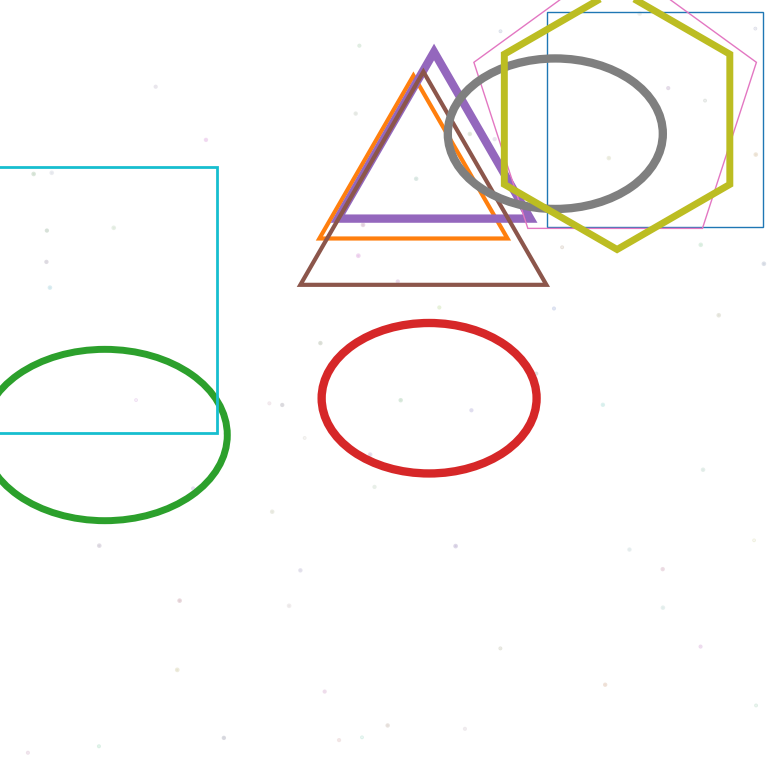[{"shape": "square", "thickness": 0.5, "radius": 0.7, "center": [0.851, 0.845]}, {"shape": "triangle", "thickness": 1.5, "radius": 0.71, "center": [0.537, 0.761]}, {"shape": "oval", "thickness": 2.5, "radius": 0.79, "center": [0.136, 0.435]}, {"shape": "oval", "thickness": 3, "radius": 0.7, "center": [0.557, 0.483]}, {"shape": "triangle", "thickness": 3, "radius": 0.72, "center": [0.564, 0.788]}, {"shape": "triangle", "thickness": 1.5, "radius": 0.92, "center": [0.55, 0.722]}, {"shape": "pentagon", "thickness": 0.5, "radius": 0.96, "center": [0.799, 0.859]}, {"shape": "oval", "thickness": 3, "radius": 0.7, "center": [0.721, 0.826]}, {"shape": "hexagon", "thickness": 2.5, "radius": 0.85, "center": [0.801, 0.845]}, {"shape": "square", "thickness": 1, "radius": 0.86, "center": [0.11, 0.611]}]